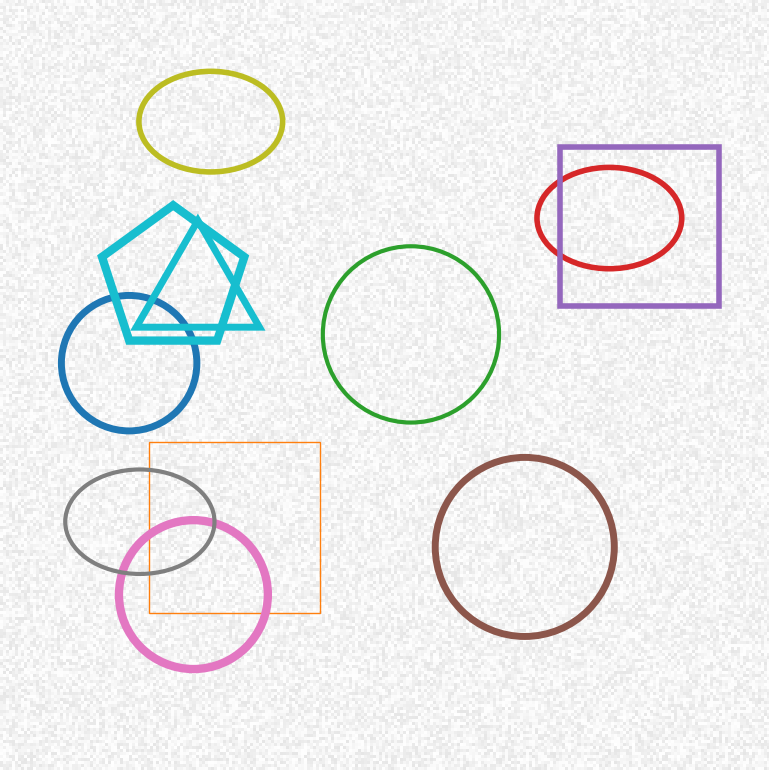[{"shape": "circle", "thickness": 2.5, "radius": 0.44, "center": [0.168, 0.528]}, {"shape": "square", "thickness": 0.5, "radius": 0.56, "center": [0.305, 0.315]}, {"shape": "circle", "thickness": 1.5, "radius": 0.57, "center": [0.534, 0.566]}, {"shape": "oval", "thickness": 2, "radius": 0.47, "center": [0.791, 0.717]}, {"shape": "square", "thickness": 2, "radius": 0.52, "center": [0.83, 0.706]}, {"shape": "circle", "thickness": 2.5, "radius": 0.58, "center": [0.682, 0.29]}, {"shape": "circle", "thickness": 3, "radius": 0.48, "center": [0.251, 0.228]}, {"shape": "oval", "thickness": 1.5, "radius": 0.48, "center": [0.182, 0.322]}, {"shape": "oval", "thickness": 2, "radius": 0.47, "center": [0.274, 0.842]}, {"shape": "triangle", "thickness": 2.5, "radius": 0.46, "center": [0.257, 0.621]}, {"shape": "pentagon", "thickness": 3, "radius": 0.49, "center": [0.225, 0.636]}]